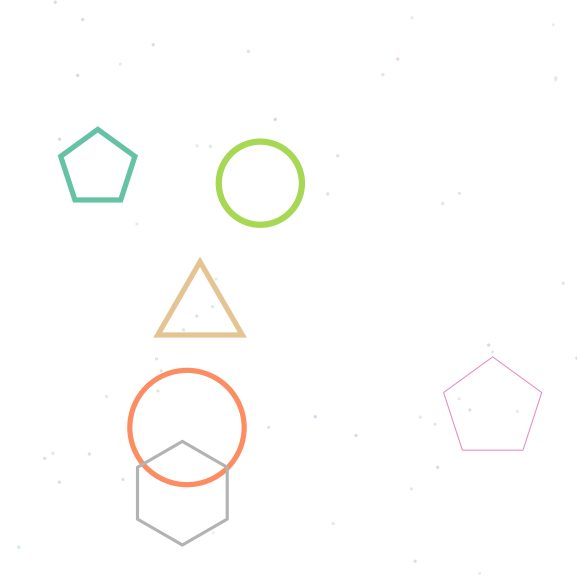[{"shape": "pentagon", "thickness": 2.5, "radius": 0.34, "center": [0.169, 0.708]}, {"shape": "circle", "thickness": 2.5, "radius": 0.5, "center": [0.324, 0.259]}, {"shape": "pentagon", "thickness": 0.5, "radius": 0.45, "center": [0.853, 0.292]}, {"shape": "circle", "thickness": 3, "radius": 0.36, "center": [0.451, 0.682]}, {"shape": "triangle", "thickness": 2.5, "radius": 0.42, "center": [0.346, 0.461]}, {"shape": "hexagon", "thickness": 1.5, "radius": 0.45, "center": [0.316, 0.145]}]